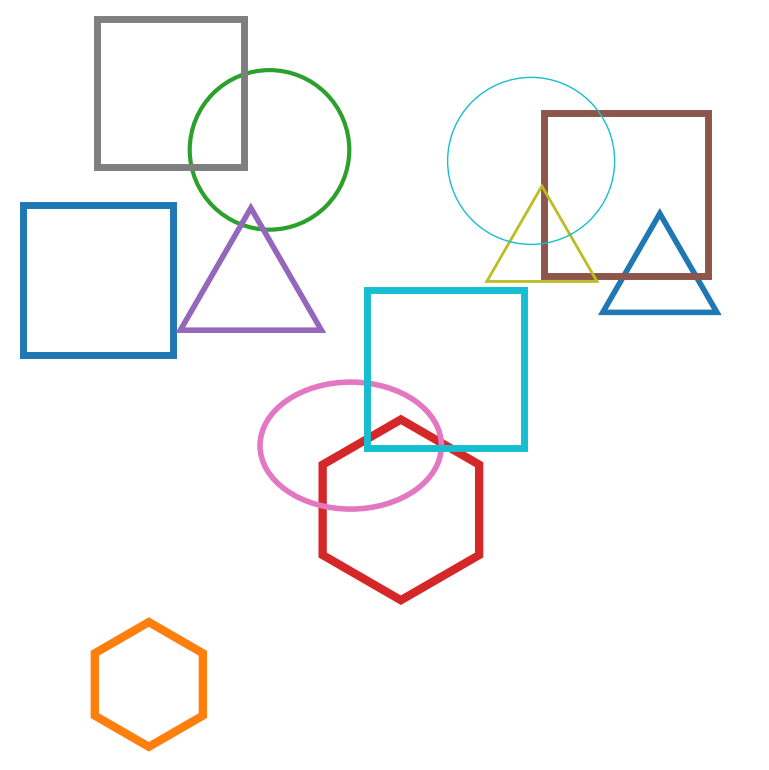[{"shape": "triangle", "thickness": 2, "radius": 0.43, "center": [0.857, 0.637]}, {"shape": "square", "thickness": 2.5, "radius": 0.49, "center": [0.127, 0.636]}, {"shape": "hexagon", "thickness": 3, "radius": 0.4, "center": [0.193, 0.111]}, {"shape": "circle", "thickness": 1.5, "radius": 0.52, "center": [0.35, 0.805]}, {"shape": "hexagon", "thickness": 3, "radius": 0.59, "center": [0.521, 0.338]}, {"shape": "triangle", "thickness": 2, "radius": 0.53, "center": [0.326, 0.624]}, {"shape": "square", "thickness": 2.5, "radius": 0.53, "center": [0.813, 0.747]}, {"shape": "oval", "thickness": 2, "radius": 0.59, "center": [0.455, 0.421]}, {"shape": "square", "thickness": 2.5, "radius": 0.48, "center": [0.222, 0.879]}, {"shape": "triangle", "thickness": 1, "radius": 0.41, "center": [0.704, 0.676]}, {"shape": "square", "thickness": 2.5, "radius": 0.51, "center": [0.579, 0.521]}, {"shape": "circle", "thickness": 0.5, "radius": 0.54, "center": [0.69, 0.791]}]